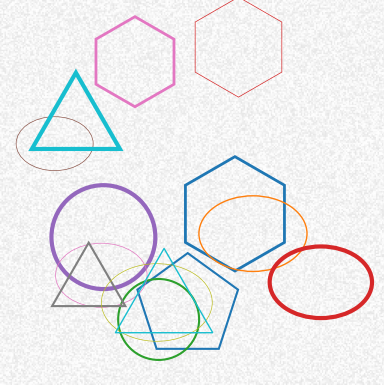[{"shape": "pentagon", "thickness": 1.5, "radius": 0.69, "center": [0.488, 0.205]}, {"shape": "hexagon", "thickness": 2, "radius": 0.74, "center": [0.61, 0.445]}, {"shape": "oval", "thickness": 1, "radius": 0.7, "center": [0.657, 0.393]}, {"shape": "circle", "thickness": 1.5, "radius": 0.53, "center": [0.412, 0.17]}, {"shape": "hexagon", "thickness": 0.5, "radius": 0.65, "center": [0.619, 0.878]}, {"shape": "oval", "thickness": 3, "radius": 0.66, "center": [0.833, 0.267]}, {"shape": "circle", "thickness": 3, "radius": 0.67, "center": [0.269, 0.384]}, {"shape": "oval", "thickness": 0.5, "radius": 0.5, "center": [0.142, 0.627]}, {"shape": "oval", "thickness": 0.5, "radius": 0.59, "center": [0.263, 0.285]}, {"shape": "hexagon", "thickness": 2, "radius": 0.58, "center": [0.351, 0.84]}, {"shape": "triangle", "thickness": 1.5, "radius": 0.55, "center": [0.23, 0.26]}, {"shape": "oval", "thickness": 0.5, "radius": 0.72, "center": [0.407, 0.214]}, {"shape": "triangle", "thickness": 1, "radius": 0.73, "center": [0.426, 0.209]}, {"shape": "triangle", "thickness": 3, "radius": 0.66, "center": [0.197, 0.679]}]